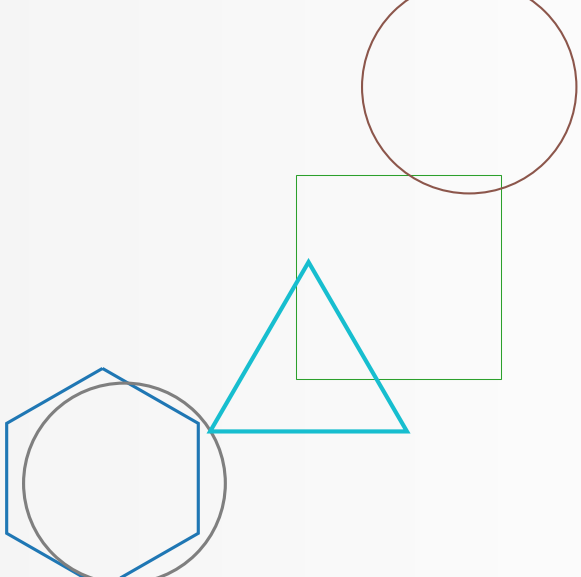[{"shape": "hexagon", "thickness": 1.5, "radius": 0.95, "center": [0.176, 0.171]}, {"shape": "square", "thickness": 0.5, "radius": 0.88, "center": [0.685, 0.519]}, {"shape": "circle", "thickness": 1, "radius": 0.92, "center": [0.807, 0.849]}, {"shape": "circle", "thickness": 1.5, "radius": 0.87, "center": [0.214, 0.162]}, {"shape": "triangle", "thickness": 2, "radius": 0.98, "center": [0.531, 0.35]}]